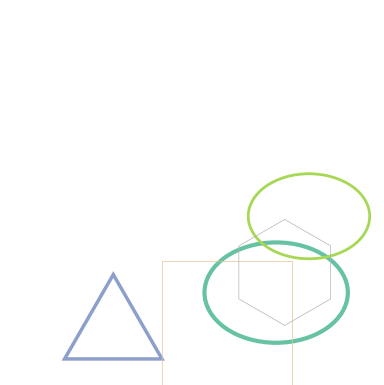[{"shape": "oval", "thickness": 3, "radius": 0.93, "center": [0.717, 0.24]}, {"shape": "triangle", "thickness": 2.5, "radius": 0.73, "center": [0.294, 0.141]}, {"shape": "oval", "thickness": 2, "radius": 0.79, "center": [0.803, 0.438]}, {"shape": "square", "thickness": 0.5, "radius": 0.84, "center": [0.589, 0.153]}, {"shape": "hexagon", "thickness": 0.5, "radius": 0.69, "center": [0.74, 0.292]}]